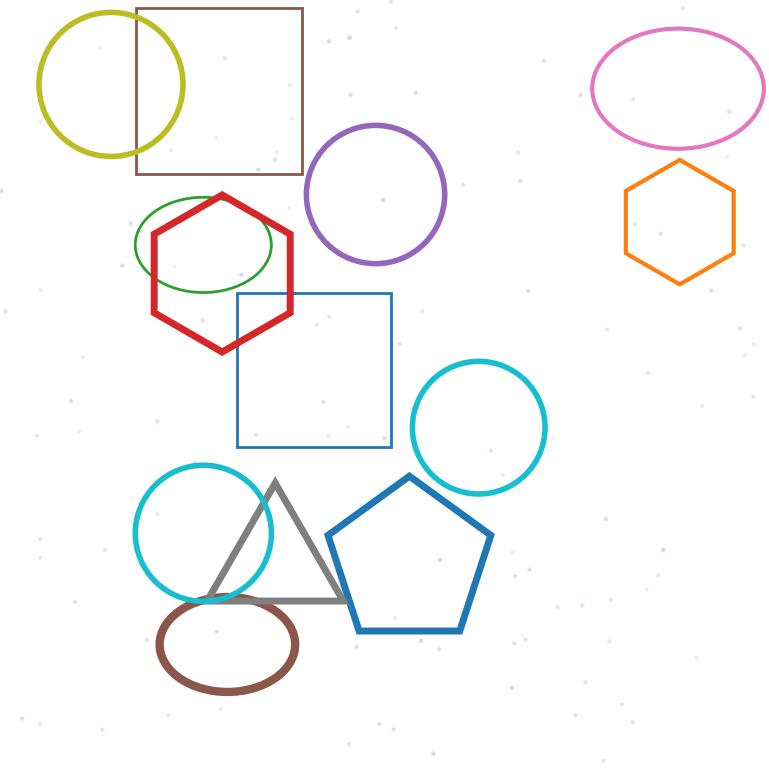[{"shape": "square", "thickness": 1, "radius": 0.5, "center": [0.408, 0.52]}, {"shape": "pentagon", "thickness": 2.5, "radius": 0.56, "center": [0.532, 0.27]}, {"shape": "hexagon", "thickness": 1.5, "radius": 0.4, "center": [0.883, 0.712]}, {"shape": "oval", "thickness": 1, "radius": 0.44, "center": [0.264, 0.682]}, {"shape": "hexagon", "thickness": 2.5, "radius": 0.51, "center": [0.289, 0.645]}, {"shape": "circle", "thickness": 2, "radius": 0.45, "center": [0.488, 0.747]}, {"shape": "oval", "thickness": 3, "radius": 0.44, "center": [0.295, 0.163]}, {"shape": "square", "thickness": 1, "radius": 0.54, "center": [0.285, 0.882]}, {"shape": "oval", "thickness": 1.5, "radius": 0.56, "center": [0.881, 0.885]}, {"shape": "triangle", "thickness": 2.5, "radius": 0.51, "center": [0.357, 0.27]}, {"shape": "circle", "thickness": 2, "radius": 0.47, "center": [0.144, 0.89]}, {"shape": "circle", "thickness": 2, "radius": 0.44, "center": [0.264, 0.307]}, {"shape": "circle", "thickness": 2, "radius": 0.43, "center": [0.622, 0.445]}]